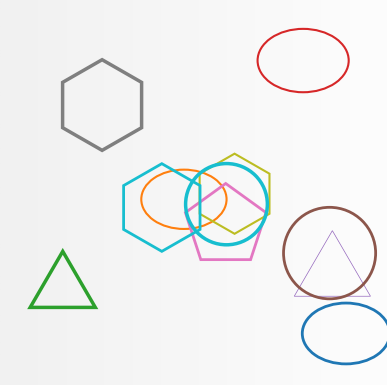[{"shape": "oval", "thickness": 2, "radius": 0.56, "center": [0.893, 0.134]}, {"shape": "oval", "thickness": 1.5, "radius": 0.55, "center": [0.475, 0.482]}, {"shape": "triangle", "thickness": 2.5, "radius": 0.49, "center": [0.162, 0.25]}, {"shape": "oval", "thickness": 1.5, "radius": 0.59, "center": [0.782, 0.843]}, {"shape": "triangle", "thickness": 0.5, "radius": 0.57, "center": [0.858, 0.287]}, {"shape": "circle", "thickness": 2, "radius": 0.59, "center": [0.851, 0.343]}, {"shape": "pentagon", "thickness": 2, "radius": 0.55, "center": [0.582, 0.414]}, {"shape": "hexagon", "thickness": 2.5, "radius": 0.59, "center": [0.263, 0.727]}, {"shape": "hexagon", "thickness": 1.5, "radius": 0.52, "center": [0.605, 0.497]}, {"shape": "hexagon", "thickness": 2, "radius": 0.57, "center": [0.418, 0.461]}, {"shape": "circle", "thickness": 2.5, "radius": 0.53, "center": [0.584, 0.47]}]